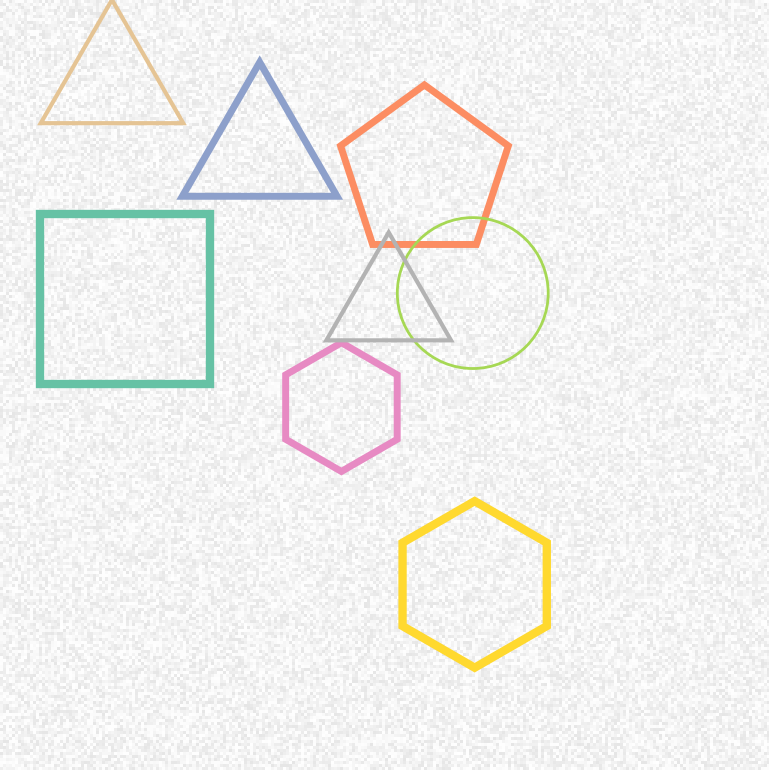[{"shape": "square", "thickness": 3, "radius": 0.55, "center": [0.162, 0.612]}, {"shape": "pentagon", "thickness": 2.5, "radius": 0.57, "center": [0.551, 0.775]}, {"shape": "triangle", "thickness": 2.5, "radius": 0.58, "center": [0.337, 0.803]}, {"shape": "hexagon", "thickness": 2.5, "radius": 0.42, "center": [0.443, 0.471]}, {"shape": "circle", "thickness": 1, "radius": 0.49, "center": [0.614, 0.619]}, {"shape": "hexagon", "thickness": 3, "radius": 0.54, "center": [0.616, 0.241]}, {"shape": "triangle", "thickness": 1.5, "radius": 0.53, "center": [0.145, 0.893]}, {"shape": "triangle", "thickness": 1.5, "radius": 0.47, "center": [0.505, 0.605]}]